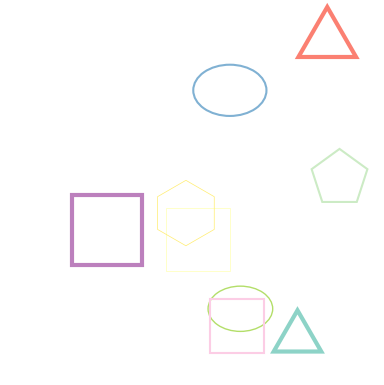[{"shape": "triangle", "thickness": 3, "radius": 0.36, "center": [0.773, 0.123]}, {"shape": "square", "thickness": 0.5, "radius": 0.41, "center": [0.513, 0.378]}, {"shape": "triangle", "thickness": 3, "radius": 0.43, "center": [0.85, 0.895]}, {"shape": "oval", "thickness": 1.5, "radius": 0.48, "center": [0.597, 0.765]}, {"shape": "oval", "thickness": 1, "radius": 0.42, "center": [0.624, 0.198]}, {"shape": "square", "thickness": 1.5, "radius": 0.35, "center": [0.615, 0.154]}, {"shape": "square", "thickness": 3, "radius": 0.46, "center": [0.279, 0.402]}, {"shape": "pentagon", "thickness": 1.5, "radius": 0.38, "center": [0.882, 0.537]}, {"shape": "hexagon", "thickness": 0.5, "radius": 0.43, "center": [0.483, 0.447]}]